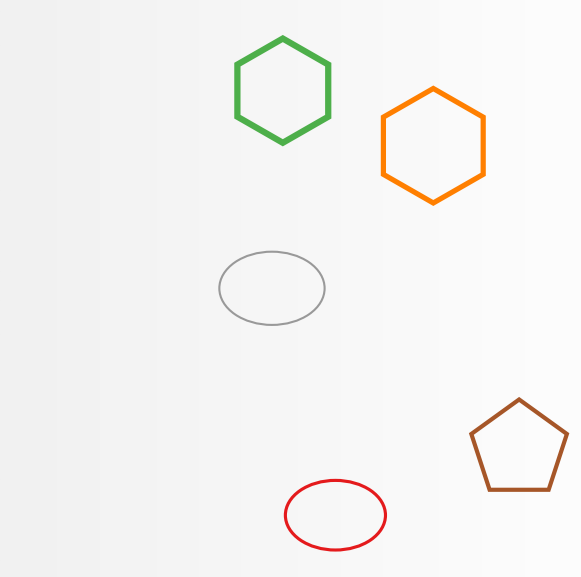[{"shape": "oval", "thickness": 1.5, "radius": 0.43, "center": [0.577, 0.107]}, {"shape": "hexagon", "thickness": 3, "radius": 0.45, "center": [0.487, 0.842]}, {"shape": "hexagon", "thickness": 2.5, "radius": 0.5, "center": [0.745, 0.747]}, {"shape": "pentagon", "thickness": 2, "radius": 0.43, "center": [0.893, 0.221]}, {"shape": "oval", "thickness": 1, "radius": 0.45, "center": [0.468, 0.5]}]